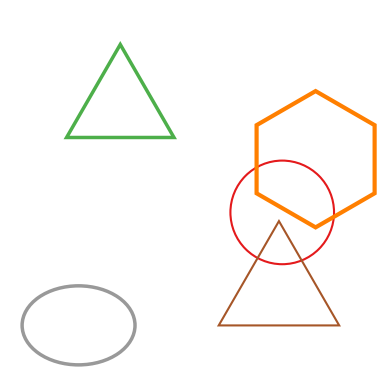[{"shape": "circle", "thickness": 1.5, "radius": 0.67, "center": [0.733, 0.448]}, {"shape": "triangle", "thickness": 2.5, "radius": 0.81, "center": [0.312, 0.723]}, {"shape": "hexagon", "thickness": 3, "radius": 0.88, "center": [0.82, 0.586]}, {"shape": "triangle", "thickness": 1.5, "radius": 0.9, "center": [0.725, 0.245]}, {"shape": "oval", "thickness": 2.5, "radius": 0.73, "center": [0.204, 0.155]}]